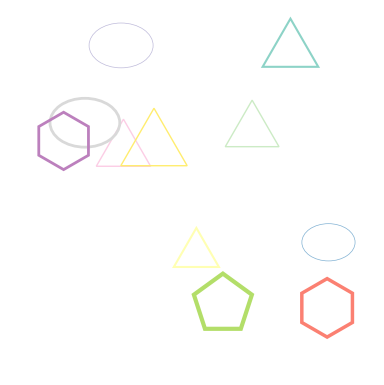[{"shape": "triangle", "thickness": 1.5, "radius": 0.42, "center": [0.754, 0.868]}, {"shape": "triangle", "thickness": 1.5, "radius": 0.34, "center": [0.51, 0.34]}, {"shape": "oval", "thickness": 0.5, "radius": 0.42, "center": [0.315, 0.882]}, {"shape": "hexagon", "thickness": 2.5, "radius": 0.38, "center": [0.85, 0.2]}, {"shape": "oval", "thickness": 0.5, "radius": 0.35, "center": [0.853, 0.371]}, {"shape": "pentagon", "thickness": 3, "radius": 0.4, "center": [0.579, 0.21]}, {"shape": "triangle", "thickness": 1, "radius": 0.41, "center": [0.321, 0.609]}, {"shape": "oval", "thickness": 2, "radius": 0.45, "center": [0.22, 0.681]}, {"shape": "hexagon", "thickness": 2, "radius": 0.37, "center": [0.165, 0.634]}, {"shape": "triangle", "thickness": 1, "radius": 0.4, "center": [0.655, 0.659]}, {"shape": "triangle", "thickness": 1, "radius": 0.5, "center": [0.4, 0.619]}]